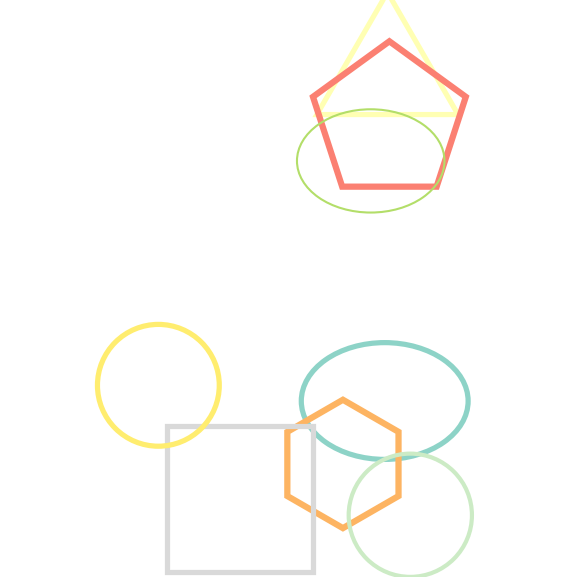[{"shape": "oval", "thickness": 2.5, "radius": 0.72, "center": [0.666, 0.305]}, {"shape": "triangle", "thickness": 2.5, "radius": 0.71, "center": [0.671, 0.871]}, {"shape": "pentagon", "thickness": 3, "radius": 0.7, "center": [0.674, 0.788]}, {"shape": "hexagon", "thickness": 3, "radius": 0.56, "center": [0.594, 0.196]}, {"shape": "oval", "thickness": 1, "radius": 0.64, "center": [0.642, 0.72]}, {"shape": "square", "thickness": 2.5, "radius": 0.63, "center": [0.416, 0.135]}, {"shape": "circle", "thickness": 2, "radius": 0.53, "center": [0.71, 0.107]}, {"shape": "circle", "thickness": 2.5, "radius": 0.53, "center": [0.274, 0.332]}]